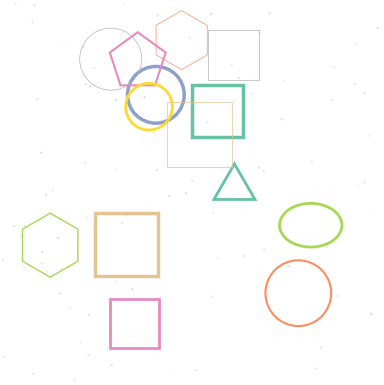[{"shape": "square", "thickness": 2.5, "radius": 0.33, "center": [0.565, 0.712]}, {"shape": "triangle", "thickness": 2, "radius": 0.31, "center": [0.609, 0.513]}, {"shape": "hexagon", "thickness": 0.5, "radius": 0.38, "center": [0.472, 0.896]}, {"shape": "circle", "thickness": 1.5, "radius": 0.43, "center": [0.775, 0.239]}, {"shape": "circle", "thickness": 2.5, "radius": 0.37, "center": [0.405, 0.754]}, {"shape": "pentagon", "thickness": 1.5, "radius": 0.38, "center": [0.358, 0.84]}, {"shape": "square", "thickness": 2, "radius": 0.32, "center": [0.349, 0.16]}, {"shape": "oval", "thickness": 2, "radius": 0.41, "center": [0.807, 0.415]}, {"shape": "hexagon", "thickness": 1, "radius": 0.42, "center": [0.13, 0.363]}, {"shape": "circle", "thickness": 2, "radius": 0.3, "center": [0.387, 0.723]}, {"shape": "square", "thickness": 2.5, "radius": 0.41, "center": [0.328, 0.365]}, {"shape": "square", "thickness": 0.5, "radius": 0.42, "center": [0.518, 0.65]}, {"shape": "circle", "thickness": 0.5, "radius": 0.4, "center": [0.288, 0.846]}, {"shape": "square", "thickness": 0.5, "radius": 0.32, "center": [0.606, 0.858]}]